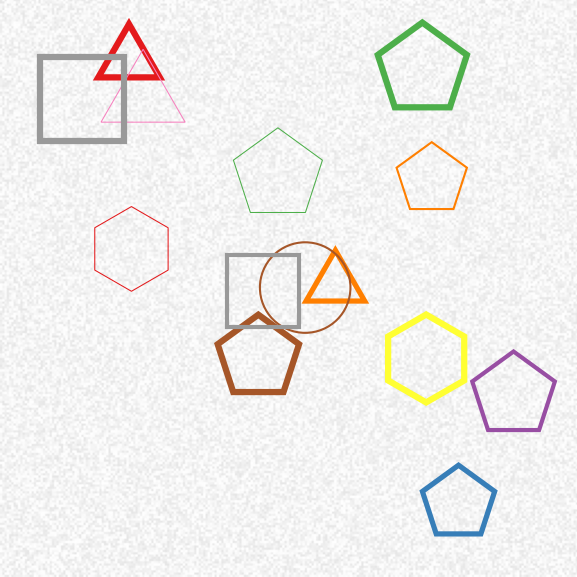[{"shape": "triangle", "thickness": 3, "radius": 0.31, "center": [0.223, 0.896]}, {"shape": "hexagon", "thickness": 0.5, "radius": 0.37, "center": [0.228, 0.568]}, {"shape": "pentagon", "thickness": 2.5, "radius": 0.33, "center": [0.794, 0.128]}, {"shape": "pentagon", "thickness": 0.5, "radius": 0.41, "center": [0.481, 0.697]}, {"shape": "pentagon", "thickness": 3, "radius": 0.41, "center": [0.731, 0.879]}, {"shape": "pentagon", "thickness": 2, "radius": 0.38, "center": [0.889, 0.315]}, {"shape": "triangle", "thickness": 2.5, "radius": 0.29, "center": [0.581, 0.507]}, {"shape": "pentagon", "thickness": 1, "radius": 0.32, "center": [0.748, 0.689]}, {"shape": "hexagon", "thickness": 3, "radius": 0.38, "center": [0.738, 0.378]}, {"shape": "pentagon", "thickness": 3, "radius": 0.37, "center": [0.447, 0.38]}, {"shape": "circle", "thickness": 1, "radius": 0.39, "center": [0.528, 0.501]}, {"shape": "triangle", "thickness": 0.5, "radius": 0.42, "center": [0.248, 0.83]}, {"shape": "square", "thickness": 3, "radius": 0.36, "center": [0.141, 0.828]}, {"shape": "square", "thickness": 2, "radius": 0.31, "center": [0.456, 0.495]}]